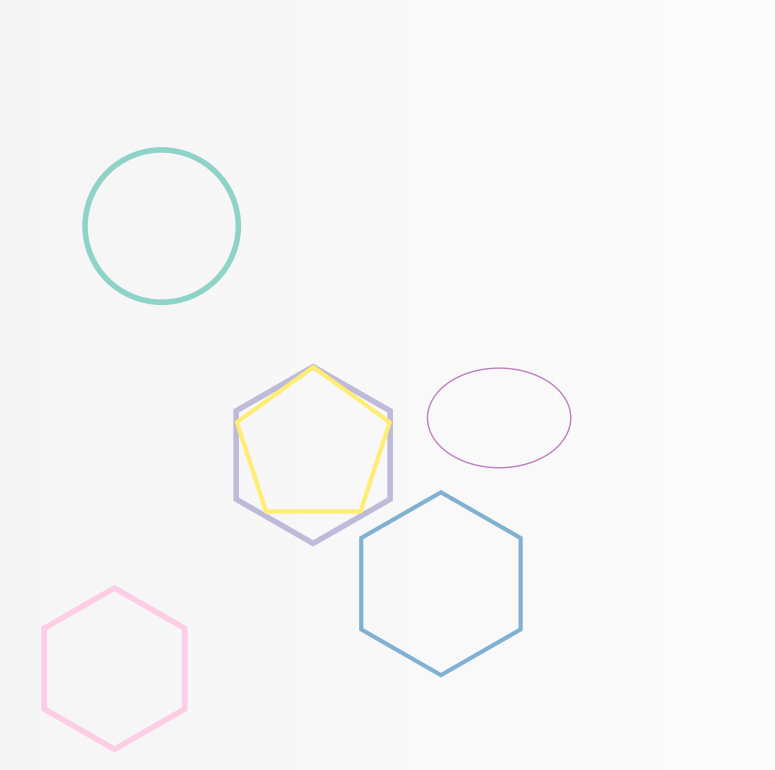[{"shape": "circle", "thickness": 2, "radius": 0.49, "center": [0.209, 0.706]}, {"shape": "hexagon", "thickness": 2, "radius": 0.57, "center": [0.404, 0.409]}, {"shape": "hexagon", "thickness": 1.5, "radius": 0.59, "center": [0.569, 0.242]}, {"shape": "hexagon", "thickness": 2, "radius": 0.52, "center": [0.148, 0.132]}, {"shape": "oval", "thickness": 0.5, "radius": 0.46, "center": [0.644, 0.457]}, {"shape": "pentagon", "thickness": 1.5, "radius": 0.52, "center": [0.404, 0.42]}]